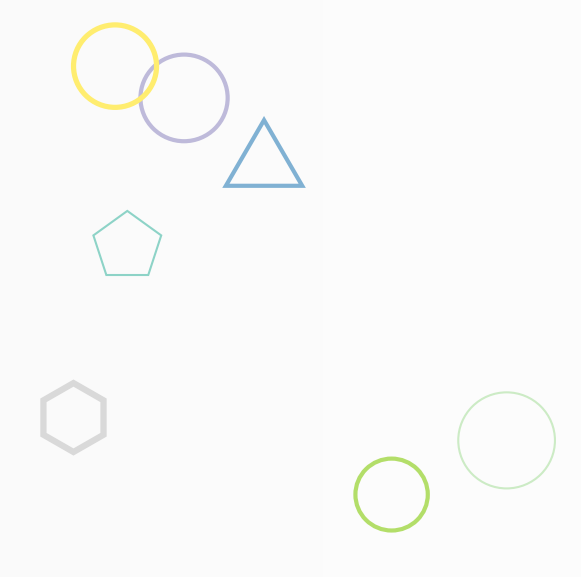[{"shape": "pentagon", "thickness": 1, "radius": 0.31, "center": [0.219, 0.573]}, {"shape": "circle", "thickness": 2, "radius": 0.38, "center": [0.317, 0.83]}, {"shape": "triangle", "thickness": 2, "radius": 0.38, "center": [0.454, 0.715]}, {"shape": "circle", "thickness": 2, "radius": 0.31, "center": [0.674, 0.143]}, {"shape": "hexagon", "thickness": 3, "radius": 0.3, "center": [0.126, 0.276]}, {"shape": "circle", "thickness": 1, "radius": 0.42, "center": [0.872, 0.237]}, {"shape": "circle", "thickness": 2.5, "radius": 0.36, "center": [0.198, 0.885]}]